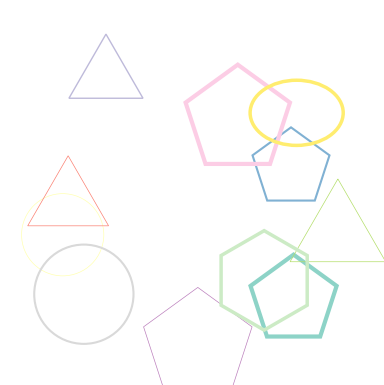[{"shape": "pentagon", "thickness": 3, "radius": 0.59, "center": [0.763, 0.221]}, {"shape": "circle", "thickness": 0.5, "radius": 0.53, "center": [0.163, 0.39]}, {"shape": "triangle", "thickness": 1, "radius": 0.56, "center": [0.275, 0.8]}, {"shape": "triangle", "thickness": 0.5, "radius": 0.61, "center": [0.177, 0.474]}, {"shape": "pentagon", "thickness": 1.5, "radius": 0.53, "center": [0.756, 0.564]}, {"shape": "triangle", "thickness": 0.5, "radius": 0.72, "center": [0.878, 0.392]}, {"shape": "pentagon", "thickness": 3, "radius": 0.71, "center": [0.618, 0.689]}, {"shape": "circle", "thickness": 1.5, "radius": 0.64, "center": [0.218, 0.236]}, {"shape": "pentagon", "thickness": 0.5, "radius": 0.74, "center": [0.514, 0.105]}, {"shape": "hexagon", "thickness": 2.5, "radius": 0.65, "center": [0.686, 0.272]}, {"shape": "oval", "thickness": 2.5, "radius": 0.6, "center": [0.771, 0.707]}]